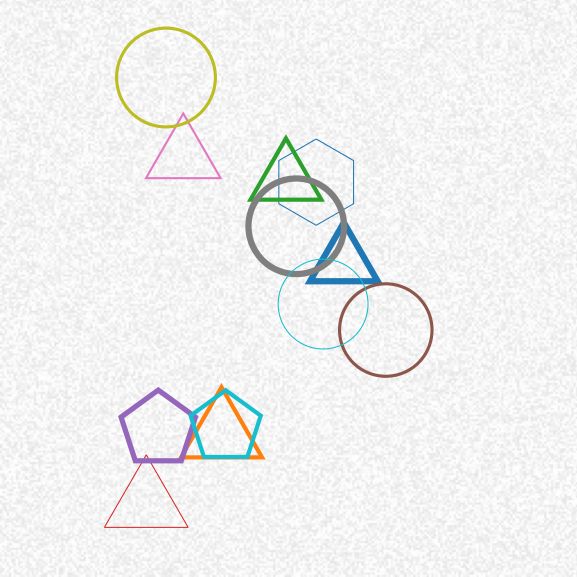[{"shape": "triangle", "thickness": 3, "radius": 0.34, "center": [0.595, 0.546]}, {"shape": "hexagon", "thickness": 0.5, "radius": 0.37, "center": [0.548, 0.684]}, {"shape": "triangle", "thickness": 2, "radius": 0.41, "center": [0.384, 0.248]}, {"shape": "triangle", "thickness": 2, "radius": 0.35, "center": [0.495, 0.689]}, {"shape": "triangle", "thickness": 0.5, "radius": 0.42, "center": [0.253, 0.128]}, {"shape": "pentagon", "thickness": 2.5, "radius": 0.34, "center": [0.274, 0.256]}, {"shape": "circle", "thickness": 1.5, "radius": 0.4, "center": [0.668, 0.428]}, {"shape": "triangle", "thickness": 1, "radius": 0.37, "center": [0.317, 0.728]}, {"shape": "circle", "thickness": 3, "radius": 0.41, "center": [0.513, 0.607]}, {"shape": "circle", "thickness": 1.5, "radius": 0.43, "center": [0.287, 0.865]}, {"shape": "circle", "thickness": 0.5, "radius": 0.39, "center": [0.559, 0.473]}, {"shape": "pentagon", "thickness": 2, "radius": 0.32, "center": [0.391, 0.26]}]